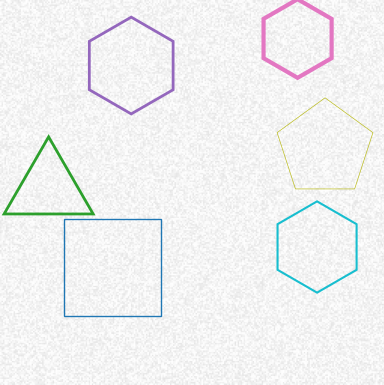[{"shape": "square", "thickness": 1, "radius": 0.63, "center": [0.292, 0.304]}, {"shape": "triangle", "thickness": 2, "radius": 0.67, "center": [0.126, 0.511]}, {"shape": "hexagon", "thickness": 2, "radius": 0.63, "center": [0.341, 0.83]}, {"shape": "hexagon", "thickness": 3, "radius": 0.51, "center": [0.773, 0.9]}, {"shape": "pentagon", "thickness": 0.5, "radius": 0.65, "center": [0.844, 0.615]}, {"shape": "hexagon", "thickness": 1.5, "radius": 0.59, "center": [0.824, 0.358]}]